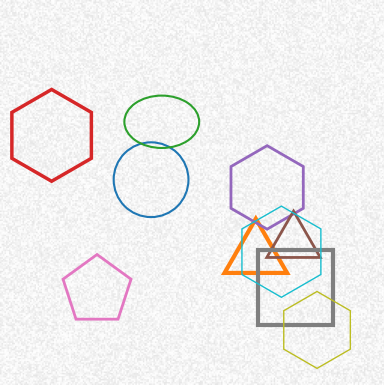[{"shape": "circle", "thickness": 1.5, "radius": 0.49, "center": [0.392, 0.533]}, {"shape": "triangle", "thickness": 3, "radius": 0.47, "center": [0.664, 0.338]}, {"shape": "oval", "thickness": 1.5, "radius": 0.49, "center": [0.42, 0.684]}, {"shape": "hexagon", "thickness": 2.5, "radius": 0.6, "center": [0.134, 0.648]}, {"shape": "hexagon", "thickness": 2, "radius": 0.54, "center": [0.694, 0.513]}, {"shape": "triangle", "thickness": 2, "radius": 0.4, "center": [0.762, 0.371]}, {"shape": "pentagon", "thickness": 2, "radius": 0.46, "center": [0.252, 0.246]}, {"shape": "square", "thickness": 3, "radius": 0.48, "center": [0.767, 0.253]}, {"shape": "hexagon", "thickness": 1, "radius": 0.5, "center": [0.823, 0.143]}, {"shape": "hexagon", "thickness": 1, "radius": 0.59, "center": [0.731, 0.346]}]